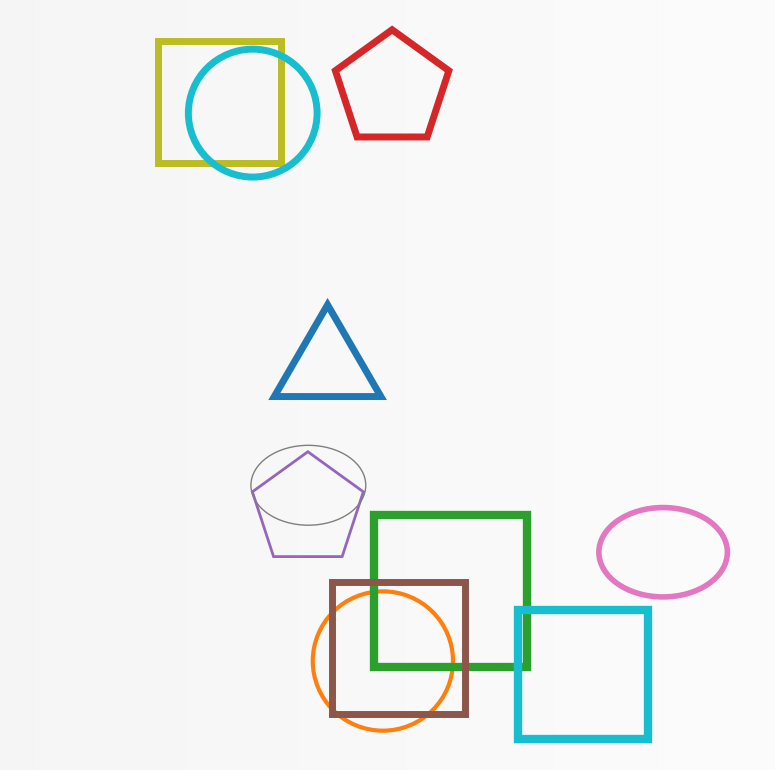[{"shape": "triangle", "thickness": 2.5, "radius": 0.4, "center": [0.423, 0.525]}, {"shape": "circle", "thickness": 1.5, "radius": 0.45, "center": [0.494, 0.142]}, {"shape": "square", "thickness": 3, "radius": 0.49, "center": [0.581, 0.233]}, {"shape": "pentagon", "thickness": 2.5, "radius": 0.38, "center": [0.506, 0.884]}, {"shape": "pentagon", "thickness": 1, "radius": 0.38, "center": [0.397, 0.338]}, {"shape": "square", "thickness": 2.5, "radius": 0.43, "center": [0.514, 0.159]}, {"shape": "oval", "thickness": 2, "radius": 0.41, "center": [0.856, 0.283]}, {"shape": "oval", "thickness": 0.5, "radius": 0.37, "center": [0.398, 0.37]}, {"shape": "square", "thickness": 2.5, "radius": 0.4, "center": [0.284, 0.868]}, {"shape": "square", "thickness": 3, "radius": 0.42, "center": [0.752, 0.124]}, {"shape": "circle", "thickness": 2.5, "radius": 0.42, "center": [0.326, 0.853]}]